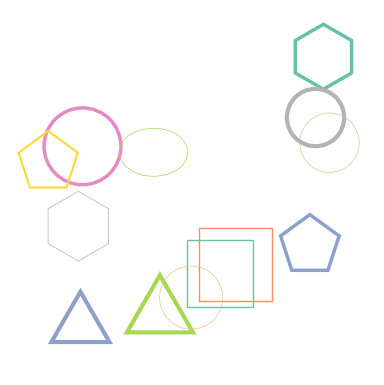[{"shape": "square", "thickness": 1, "radius": 0.43, "center": [0.571, 0.29]}, {"shape": "hexagon", "thickness": 2.5, "radius": 0.42, "center": [0.84, 0.853]}, {"shape": "square", "thickness": 1, "radius": 0.47, "center": [0.611, 0.312]}, {"shape": "pentagon", "thickness": 2.5, "radius": 0.4, "center": [0.805, 0.363]}, {"shape": "triangle", "thickness": 3, "radius": 0.44, "center": [0.209, 0.155]}, {"shape": "circle", "thickness": 2.5, "radius": 0.5, "center": [0.214, 0.62]}, {"shape": "oval", "thickness": 0.5, "radius": 0.45, "center": [0.399, 0.605]}, {"shape": "triangle", "thickness": 3, "radius": 0.5, "center": [0.415, 0.186]}, {"shape": "pentagon", "thickness": 1.5, "radius": 0.4, "center": [0.125, 0.578]}, {"shape": "circle", "thickness": 0.5, "radius": 0.39, "center": [0.856, 0.629]}, {"shape": "circle", "thickness": 0.5, "radius": 0.41, "center": [0.497, 0.227]}, {"shape": "circle", "thickness": 3, "radius": 0.37, "center": [0.82, 0.695]}, {"shape": "hexagon", "thickness": 0.5, "radius": 0.45, "center": [0.203, 0.413]}]